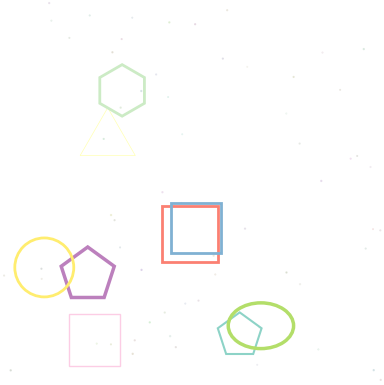[{"shape": "pentagon", "thickness": 1.5, "radius": 0.3, "center": [0.623, 0.129]}, {"shape": "triangle", "thickness": 0.5, "radius": 0.41, "center": [0.28, 0.637]}, {"shape": "square", "thickness": 2, "radius": 0.36, "center": [0.494, 0.392]}, {"shape": "square", "thickness": 2, "radius": 0.33, "center": [0.509, 0.407]}, {"shape": "oval", "thickness": 2.5, "radius": 0.42, "center": [0.678, 0.154]}, {"shape": "square", "thickness": 1, "radius": 0.33, "center": [0.245, 0.117]}, {"shape": "pentagon", "thickness": 2.5, "radius": 0.36, "center": [0.228, 0.286]}, {"shape": "hexagon", "thickness": 2, "radius": 0.33, "center": [0.317, 0.765]}, {"shape": "circle", "thickness": 2, "radius": 0.38, "center": [0.115, 0.305]}]